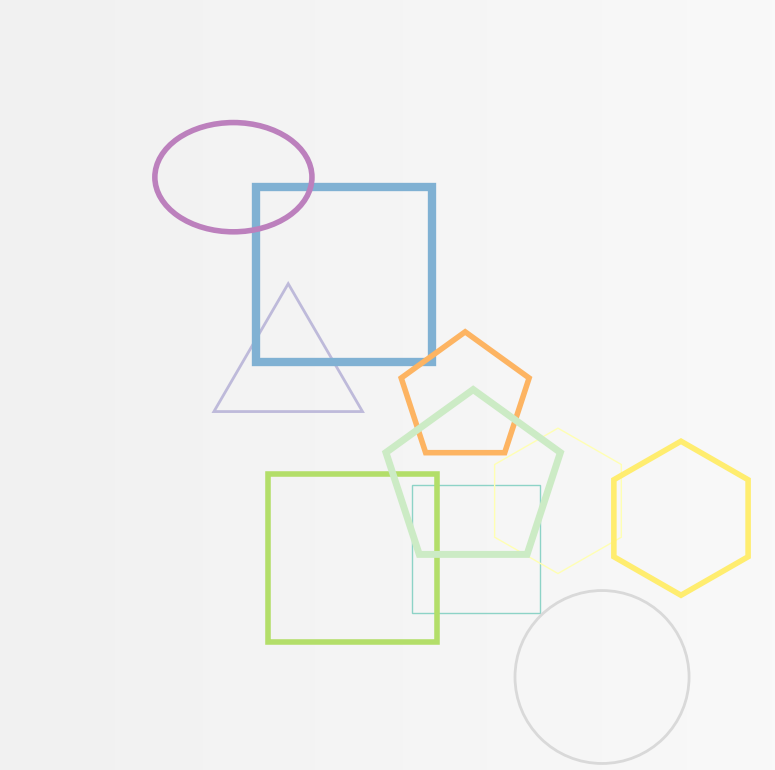[{"shape": "square", "thickness": 0.5, "radius": 0.41, "center": [0.614, 0.287]}, {"shape": "hexagon", "thickness": 0.5, "radius": 0.47, "center": [0.72, 0.35]}, {"shape": "triangle", "thickness": 1, "radius": 0.55, "center": [0.372, 0.521]}, {"shape": "square", "thickness": 3, "radius": 0.57, "center": [0.444, 0.644]}, {"shape": "pentagon", "thickness": 2, "radius": 0.43, "center": [0.6, 0.482]}, {"shape": "square", "thickness": 2, "radius": 0.55, "center": [0.455, 0.276]}, {"shape": "circle", "thickness": 1, "radius": 0.56, "center": [0.777, 0.121]}, {"shape": "oval", "thickness": 2, "radius": 0.51, "center": [0.301, 0.77]}, {"shape": "pentagon", "thickness": 2.5, "radius": 0.59, "center": [0.611, 0.376]}, {"shape": "hexagon", "thickness": 2, "radius": 0.5, "center": [0.879, 0.327]}]